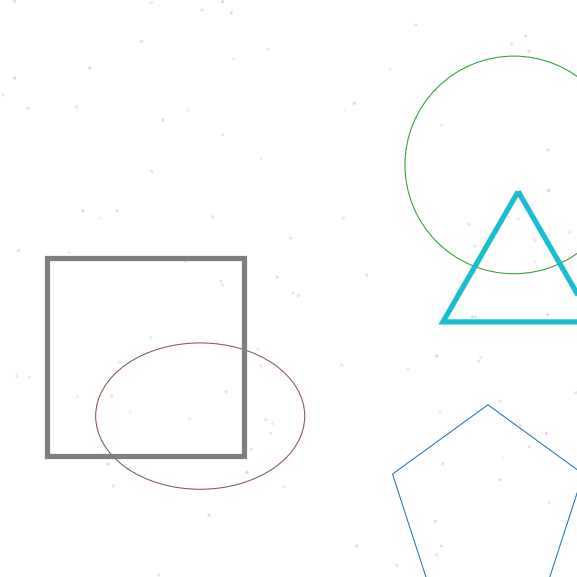[{"shape": "pentagon", "thickness": 0.5, "radius": 0.87, "center": [0.845, 0.125]}, {"shape": "circle", "thickness": 0.5, "radius": 0.94, "center": [0.89, 0.714]}, {"shape": "oval", "thickness": 0.5, "radius": 0.91, "center": [0.347, 0.279]}, {"shape": "square", "thickness": 2.5, "radius": 0.85, "center": [0.252, 0.381]}, {"shape": "triangle", "thickness": 2.5, "radius": 0.75, "center": [0.897, 0.517]}]